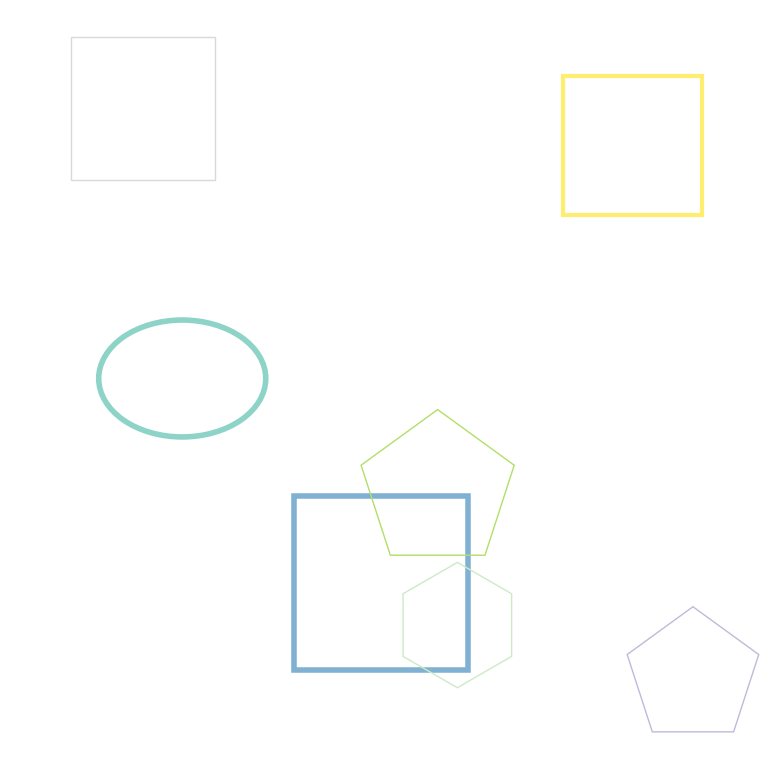[{"shape": "oval", "thickness": 2, "radius": 0.54, "center": [0.237, 0.508]}, {"shape": "pentagon", "thickness": 0.5, "radius": 0.45, "center": [0.9, 0.122]}, {"shape": "square", "thickness": 2, "radius": 0.56, "center": [0.494, 0.243]}, {"shape": "pentagon", "thickness": 0.5, "radius": 0.52, "center": [0.568, 0.364]}, {"shape": "square", "thickness": 0.5, "radius": 0.46, "center": [0.186, 0.86]}, {"shape": "hexagon", "thickness": 0.5, "radius": 0.41, "center": [0.594, 0.188]}, {"shape": "square", "thickness": 1.5, "radius": 0.45, "center": [0.821, 0.811]}]